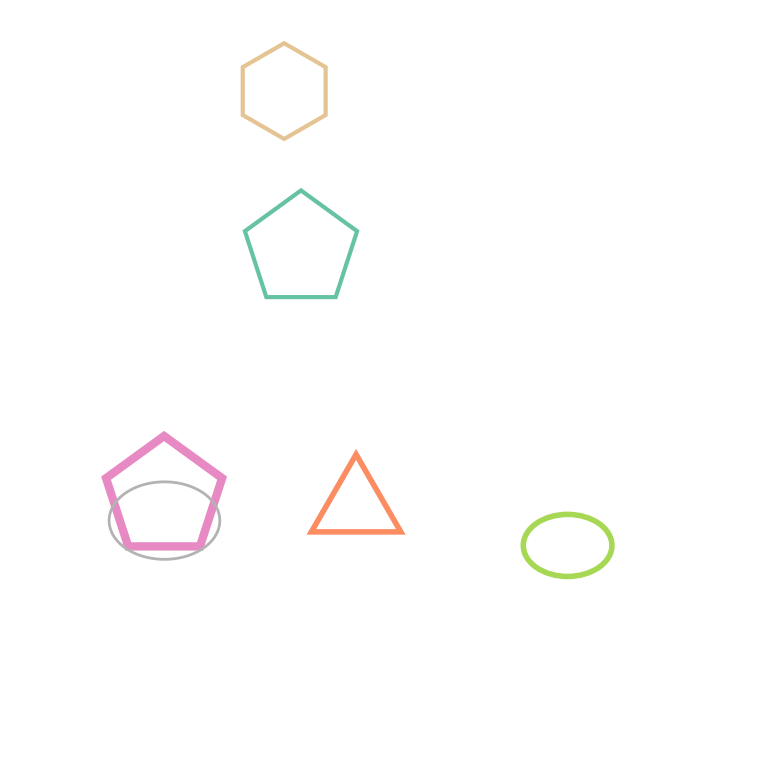[{"shape": "pentagon", "thickness": 1.5, "radius": 0.38, "center": [0.391, 0.676]}, {"shape": "triangle", "thickness": 2, "radius": 0.34, "center": [0.462, 0.343]}, {"shape": "pentagon", "thickness": 3, "radius": 0.4, "center": [0.213, 0.355]}, {"shape": "oval", "thickness": 2, "radius": 0.29, "center": [0.737, 0.292]}, {"shape": "hexagon", "thickness": 1.5, "radius": 0.31, "center": [0.369, 0.882]}, {"shape": "oval", "thickness": 1, "radius": 0.36, "center": [0.214, 0.324]}]